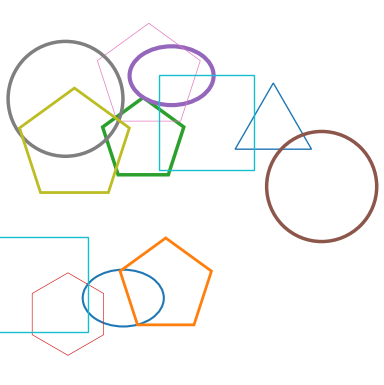[{"shape": "triangle", "thickness": 1, "radius": 0.57, "center": [0.71, 0.67]}, {"shape": "oval", "thickness": 1.5, "radius": 0.53, "center": [0.32, 0.226]}, {"shape": "pentagon", "thickness": 2, "radius": 0.62, "center": [0.431, 0.257]}, {"shape": "pentagon", "thickness": 2.5, "radius": 0.55, "center": [0.372, 0.636]}, {"shape": "hexagon", "thickness": 0.5, "radius": 0.54, "center": [0.176, 0.184]}, {"shape": "oval", "thickness": 3, "radius": 0.55, "center": [0.446, 0.803]}, {"shape": "circle", "thickness": 2.5, "radius": 0.71, "center": [0.836, 0.516]}, {"shape": "pentagon", "thickness": 0.5, "radius": 0.7, "center": [0.387, 0.799]}, {"shape": "circle", "thickness": 2.5, "radius": 0.75, "center": [0.17, 0.743]}, {"shape": "pentagon", "thickness": 2, "radius": 0.75, "center": [0.193, 0.621]}, {"shape": "square", "thickness": 1, "radius": 0.62, "center": [0.105, 0.262]}, {"shape": "square", "thickness": 1, "radius": 0.61, "center": [0.537, 0.682]}]